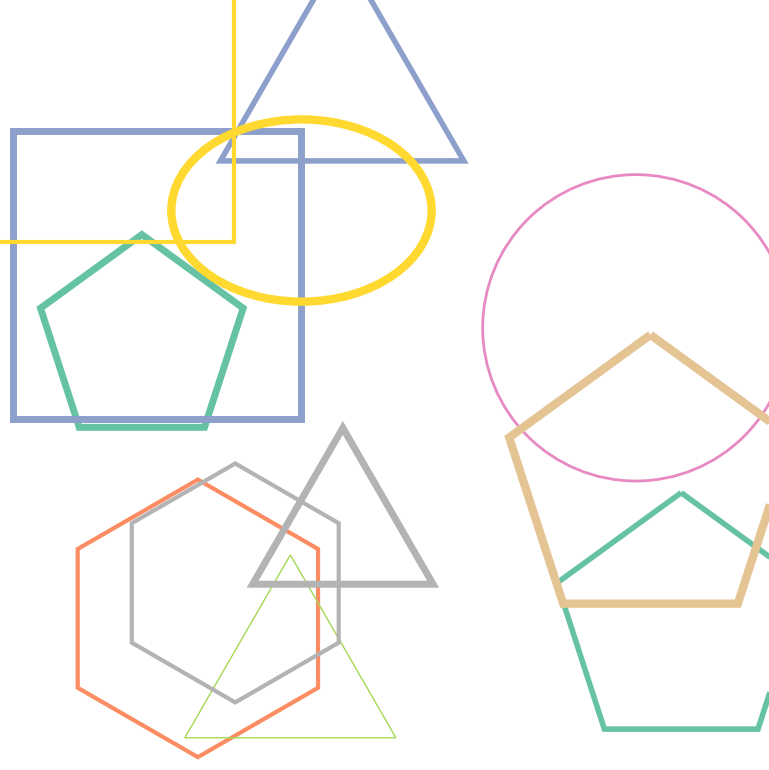[{"shape": "pentagon", "thickness": 2, "radius": 0.85, "center": [0.885, 0.19]}, {"shape": "pentagon", "thickness": 2.5, "radius": 0.69, "center": [0.184, 0.557]}, {"shape": "hexagon", "thickness": 1.5, "radius": 0.9, "center": [0.257, 0.197]}, {"shape": "square", "thickness": 2.5, "radius": 0.93, "center": [0.204, 0.642]}, {"shape": "triangle", "thickness": 2, "radius": 0.91, "center": [0.444, 0.882]}, {"shape": "circle", "thickness": 1, "radius": 0.99, "center": [0.826, 0.574]}, {"shape": "triangle", "thickness": 0.5, "radius": 0.79, "center": [0.377, 0.121]}, {"shape": "oval", "thickness": 3, "radius": 0.85, "center": [0.392, 0.727]}, {"shape": "square", "thickness": 1.5, "radius": 0.91, "center": [0.122, 0.868]}, {"shape": "pentagon", "thickness": 3, "radius": 0.96, "center": [0.845, 0.372]}, {"shape": "triangle", "thickness": 2.5, "radius": 0.68, "center": [0.445, 0.309]}, {"shape": "hexagon", "thickness": 1.5, "radius": 0.78, "center": [0.306, 0.243]}]